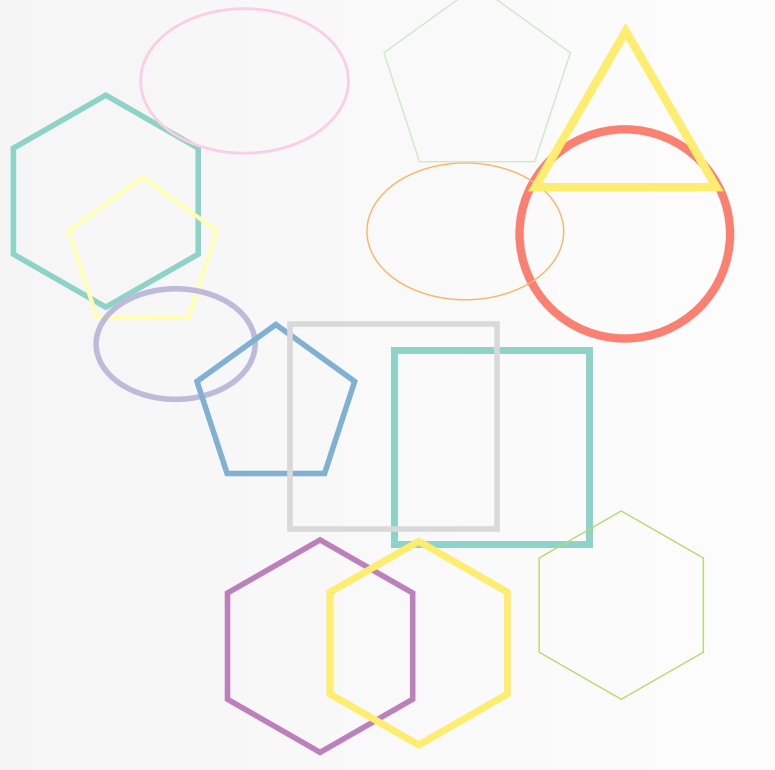[{"shape": "hexagon", "thickness": 2, "radius": 0.69, "center": [0.137, 0.739]}, {"shape": "square", "thickness": 2.5, "radius": 0.63, "center": [0.634, 0.42]}, {"shape": "pentagon", "thickness": 1.5, "radius": 0.5, "center": [0.184, 0.669]}, {"shape": "oval", "thickness": 2, "radius": 0.51, "center": [0.227, 0.553]}, {"shape": "circle", "thickness": 3, "radius": 0.68, "center": [0.806, 0.696]}, {"shape": "pentagon", "thickness": 2, "radius": 0.53, "center": [0.356, 0.472]}, {"shape": "oval", "thickness": 0.5, "radius": 0.63, "center": [0.6, 0.7]}, {"shape": "hexagon", "thickness": 0.5, "radius": 0.61, "center": [0.802, 0.214]}, {"shape": "oval", "thickness": 1, "radius": 0.67, "center": [0.316, 0.895]}, {"shape": "square", "thickness": 2, "radius": 0.67, "center": [0.508, 0.446]}, {"shape": "hexagon", "thickness": 2, "radius": 0.69, "center": [0.413, 0.161]}, {"shape": "pentagon", "thickness": 0.5, "radius": 0.63, "center": [0.616, 0.892]}, {"shape": "hexagon", "thickness": 2.5, "radius": 0.66, "center": [0.54, 0.165]}, {"shape": "triangle", "thickness": 3, "radius": 0.68, "center": [0.807, 0.824]}]